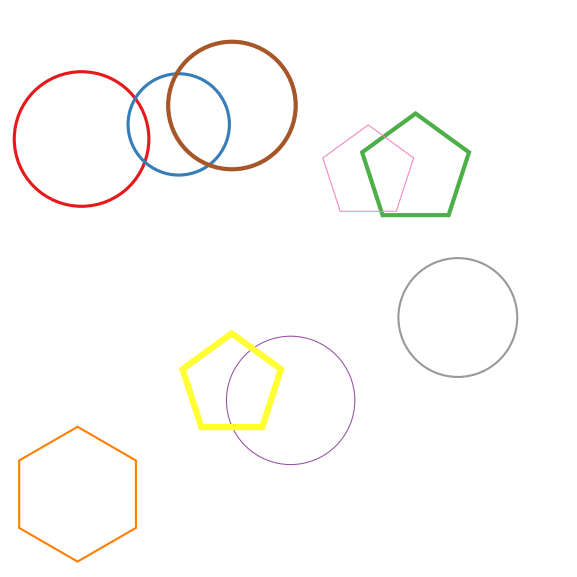[{"shape": "circle", "thickness": 1.5, "radius": 0.58, "center": [0.141, 0.758]}, {"shape": "circle", "thickness": 1.5, "radius": 0.44, "center": [0.309, 0.784]}, {"shape": "pentagon", "thickness": 2, "radius": 0.49, "center": [0.72, 0.705]}, {"shape": "circle", "thickness": 0.5, "radius": 0.56, "center": [0.503, 0.306]}, {"shape": "hexagon", "thickness": 1, "radius": 0.58, "center": [0.134, 0.143]}, {"shape": "pentagon", "thickness": 3, "radius": 0.45, "center": [0.401, 0.332]}, {"shape": "circle", "thickness": 2, "radius": 0.55, "center": [0.402, 0.816]}, {"shape": "pentagon", "thickness": 0.5, "radius": 0.41, "center": [0.638, 0.7]}, {"shape": "circle", "thickness": 1, "radius": 0.51, "center": [0.793, 0.449]}]